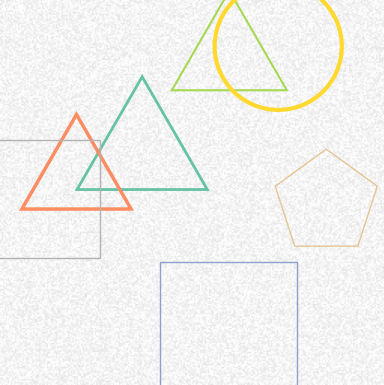[{"shape": "triangle", "thickness": 2, "radius": 0.98, "center": [0.369, 0.605]}, {"shape": "triangle", "thickness": 2.5, "radius": 0.82, "center": [0.199, 0.539]}, {"shape": "square", "thickness": 1, "radius": 0.89, "center": [0.594, 0.142]}, {"shape": "triangle", "thickness": 1.5, "radius": 0.86, "center": [0.596, 0.852]}, {"shape": "circle", "thickness": 3, "radius": 0.83, "center": [0.723, 0.88]}, {"shape": "pentagon", "thickness": 1, "radius": 0.7, "center": [0.847, 0.473]}, {"shape": "square", "thickness": 1, "radius": 0.77, "center": [0.108, 0.483]}]